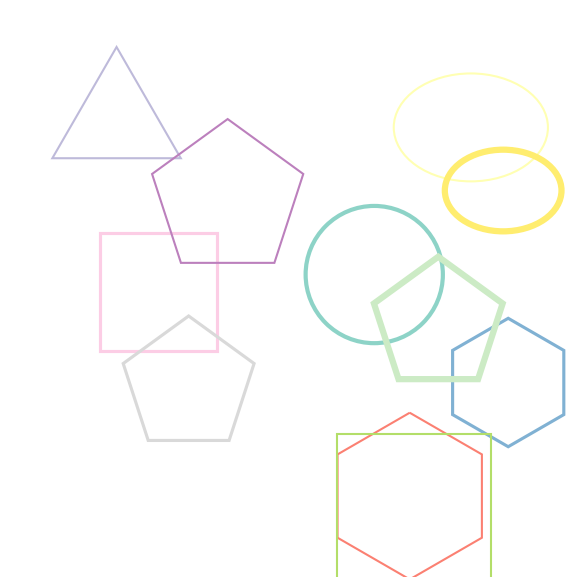[{"shape": "circle", "thickness": 2, "radius": 0.59, "center": [0.648, 0.524]}, {"shape": "oval", "thickness": 1, "radius": 0.67, "center": [0.815, 0.779]}, {"shape": "triangle", "thickness": 1, "radius": 0.64, "center": [0.202, 0.789]}, {"shape": "hexagon", "thickness": 1, "radius": 0.72, "center": [0.709, 0.14]}, {"shape": "hexagon", "thickness": 1.5, "radius": 0.56, "center": [0.88, 0.337]}, {"shape": "square", "thickness": 1, "radius": 0.67, "center": [0.717, 0.115]}, {"shape": "square", "thickness": 1.5, "radius": 0.51, "center": [0.275, 0.493]}, {"shape": "pentagon", "thickness": 1.5, "radius": 0.6, "center": [0.327, 0.333]}, {"shape": "pentagon", "thickness": 1, "radius": 0.69, "center": [0.394, 0.655]}, {"shape": "pentagon", "thickness": 3, "radius": 0.59, "center": [0.759, 0.437]}, {"shape": "oval", "thickness": 3, "radius": 0.51, "center": [0.871, 0.669]}]